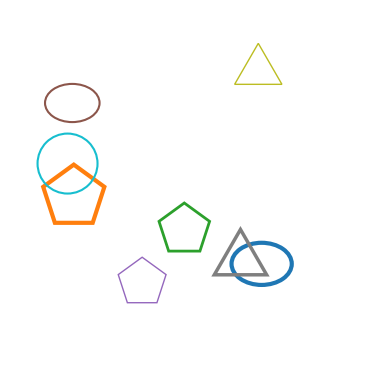[{"shape": "oval", "thickness": 3, "radius": 0.39, "center": [0.68, 0.315]}, {"shape": "pentagon", "thickness": 3, "radius": 0.42, "center": [0.192, 0.489]}, {"shape": "pentagon", "thickness": 2, "radius": 0.35, "center": [0.479, 0.404]}, {"shape": "pentagon", "thickness": 1, "radius": 0.33, "center": [0.369, 0.267]}, {"shape": "oval", "thickness": 1.5, "radius": 0.35, "center": [0.188, 0.732]}, {"shape": "triangle", "thickness": 2.5, "radius": 0.39, "center": [0.625, 0.325]}, {"shape": "triangle", "thickness": 1, "radius": 0.35, "center": [0.671, 0.816]}, {"shape": "circle", "thickness": 1.5, "radius": 0.39, "center": [0.175, 0.575]}]